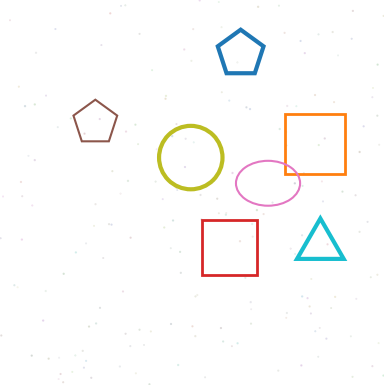[{"shape": "pentagon", "thickness": 3, "radius": 0.31, "center": [0.625, 0.86]}, {"shape": "square", "thickness": 2, "radius": 0.39, "center": [0.818, 0.626]}, {"shape": "square", "thickness": 2, "radius": 0.36, "center": [0.595, 0.357]}, {"shape": "pentagon", "thickness": 1.5, "radius": 0.3, "center": [0.248, 0.681]}, {"shape": "oval", "thickness": 1.5, "radius": 0.42, "center": [0.696, 0.524]}, {"shape": "circle", "thickness": 3, "radius": 0.41, "center": [0.496, 0.591]}, {"shape": "triangle", "thickness": 3, "radius": 0.35, "center": [0.832, 0.363]}]